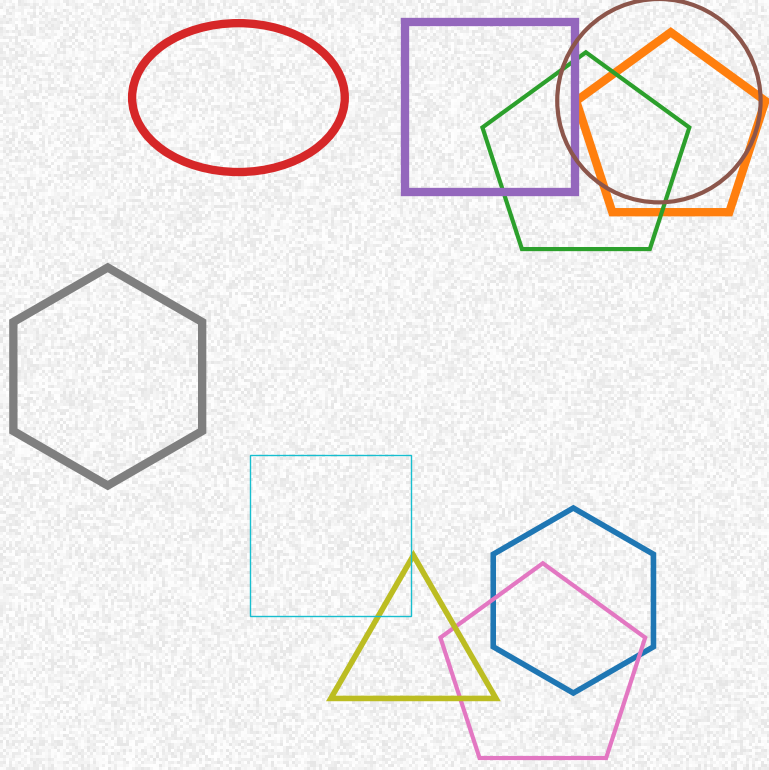[{"shape": "hexagon", "thickness": 2, "radius": 0.6, "center": [0.745, 0.22]}, {"shape": "pentagon", "thickness": 3, "radius": 0.65, "center": [0.871, 0.829]}, {"shape": "pentagon", "thickness": 1.5, "radius": 0.71, "center": [0.761, 0.791]}, {"shape": "oval", "thickness": 3, "radius": 0.69, "center": [0.31, 0.873]}, {"shape": "square", "thickness": 3, "radius": 0.55, "center": [0.636, 0.861]}, {"shape": "circle", "thickness": 1.5, "radius": 0.66, "center": [0.856, 0.869]}, {"shape": "pentagon", "thickness": 1.5, "radius": 0.7, "center": [0.705, 0.129]}, {"shape": "hexagon", "thickness": 3, "radius": 0.71, "center": [0.14, 0.511]}, {"shape": "triangle", "thickness": 2, "radius": 0.62, "center": [0.537, 0.155]}, {"shape": "square", "thickness": 0.5, "radius": 0.52, "center": [0.429, 0.305]}]